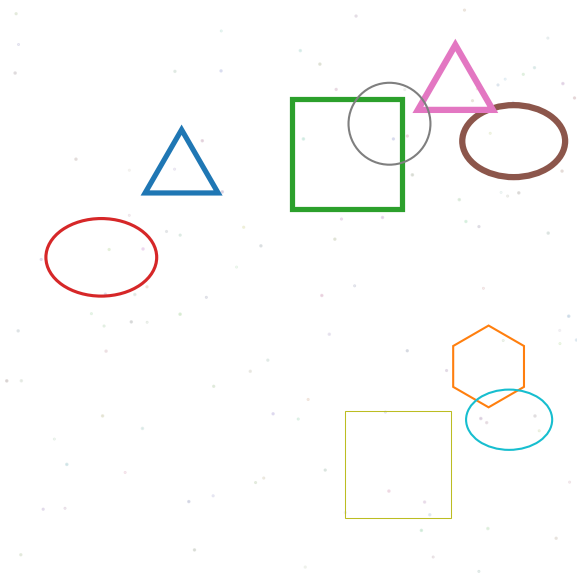[{"shape": "triangle", "thickness": 2.5, "radius": 0.36, "center": [0.314, 0.702]}, {"shape": "hexagon", "thickness": 1, "radius": 0.35, "center": [0.846, 0.365]}, {"shape": "square", "thickness": 2.5, "radius": 0.48, "center": [0.601, 0.733]}, {"shape": "oval", "thickness": 1.5, "radius": 0.48, "center": [0.175, 0.554]}, {"shape": "oval", "thickness": 3, "radius": 0.45, "center": [0.89, 0.755]}, {"shape": "triangle", "thickness": 3, "radius": 0.37, "center": [0.788, 0.846]}, {"shape": "circle", "thickness": 1, "radius": 0.35, "center": [0.674, 0.785]}, {"shape": "square", "thickness": 0.5, "radius": 0.46, "center": [0.689, 0.195]}, {"shape": "oval", "thickness": 1, "radius": 0.37, "center": [0.882, 0.272]}]